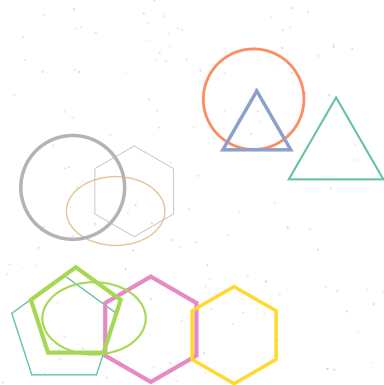[{"shape": "pentagon", "thickness": 1, "radius": 0.71, "center": [0.167, 0.142]}, {"shape": "triangle", "thickness": 1.5, "radius": 0.71, "center": [0.873, 0.605]}, {"shape": "circle", "thickness": 2, "radius": 0.65, "center": [0.659, 0.742]}, {"shape": "triangle", "thickness": 2.5, "radius": 0.51, "center": [0.667, 0.662]}, {"shape": "hexagon", "thickness": 3, "radius": 0.68, "center": [0.392, 0.145]}, {"shape": "pentagon", "thickness": 3, "radius": 0.61, "center": [0.197, 0.183]}, {"shape": "oval", "thickness": 1.5, "radius": 0.67, "center": [0.244, 0.173]}, {"shape": "hexagon", "thickness": 2.5, "radius": 0.63, "center": [0.608, 0.13]}, {"shape": "oval", "thickness": 1, "radius": 0.64, "center": [0.3, 0.452]}, {"shape": "circle", "thickness": 2.5, "radius": 0.67, "center": [0.189, 0.513]}, {"shape": "hexagon", "thickness": 0.5, "radius": 0.59, "center": [0.349, 0.503]}]